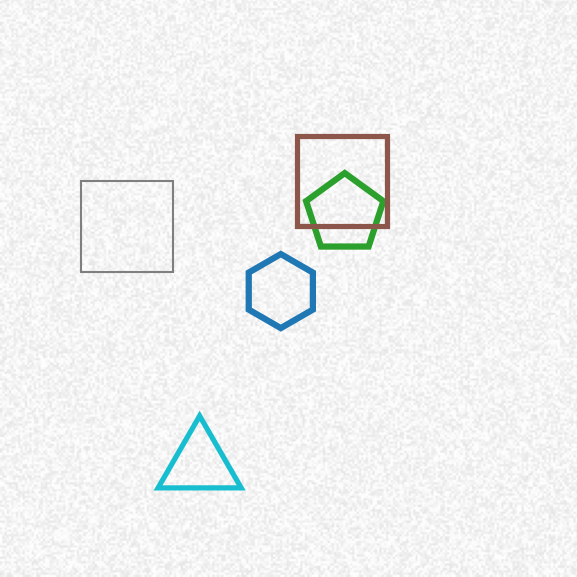[{"shape": "hexagon", "thickness": 3, "radius": 0.32, "center": [0.486, 0.495]}, {"shape": "pentagon", "thickness": 3, "radius": 0.35, "center": [0.597, 0.629]}, {"shape": "square", "thickness": 2.5, "radius": 0.39, "center": [0.592, 0.686]}, {"shape": "square", "thickness": 1, "radius": 0.39, "center": [0.22, 0.606]}, {"shape": "triangle", "thickness": 2.5, "radius": 0.42, "center": [0.346, 0.196]}]